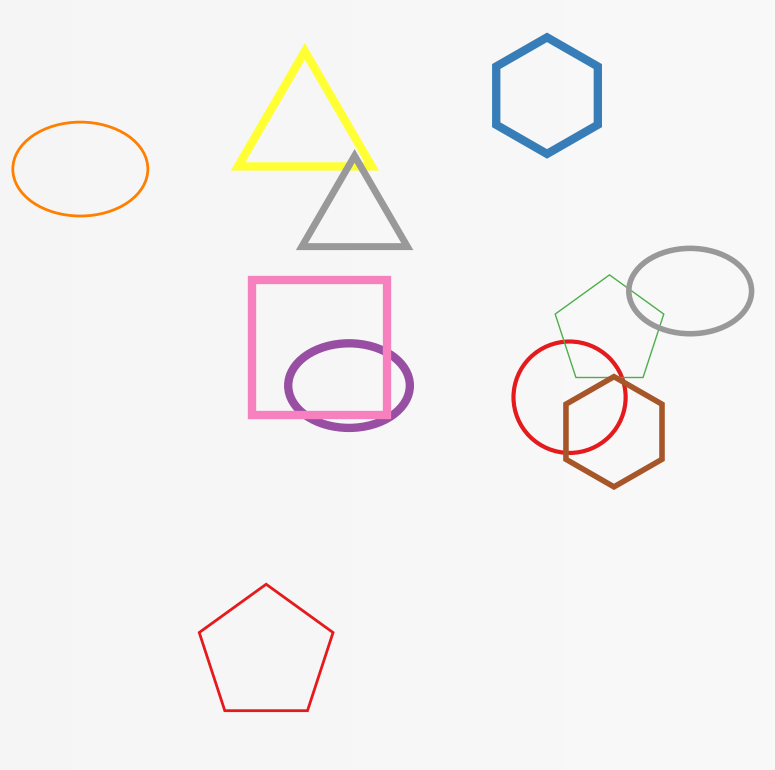[{"shape": "pentagon", "thickness": 1, "radius": 0.45, "center": [0.343, 0.15]}, {"shape": "circle", "thickness": 1.5, "radius": 0.36, "center": [0.735, 0.484]}, {"shape": "hexagon", "thickness": 3, "radius": 0.38, "center": [0.706, 0.876]}, {"shape": "pentagon", "thickness": 0.5, "radius": 0.37, "center": [0.786, 0.569]}, {"shape": "oval", "thickness": 3, "radius": 0.39, "center": [0.45, 0.499]}, {"shape": "oval", "thickness": 1, "radius": 0.44, "center": [0.104, 0.78]}, {"shape": "triangle", "thickness": 3, "radius": 0.5, "center": [0.393, 0.834]}, {"shape": "hexagon", "thickness": 2, "radius": 0.36, "center": [0.792, 0.439]}, {"shape": "square", "thickness": 3, "radius": 0.44, "center": [0.412, 0.549]}, {"shape": "triangle", "thickness": 2.5, "radius": 0.39, "center": [0.458, 0.719]}, {"shape": "oval", "thickness": 2, "radius": 0.4, "center": [0.891, 0.622]}]